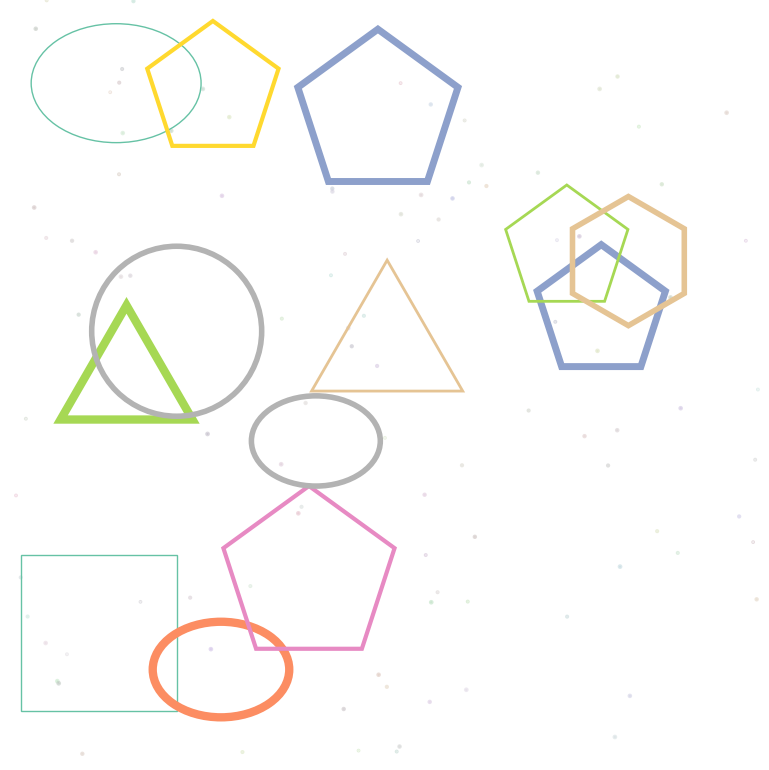[{"shape": "square", "thickness": 0.5, "radius": 0.51, "center": [0.129, 0.178]}, {"shape": "oval", "thickness": 0.5, "radius": 0.55, "center": [0.151, 0.892]}, {"shape": "oval", "thickness": 3, "radius": 0.44, "center": [0.287, 0.13]}, {"shape": "pentagon", "thickness": 2.5, "radius": 0.44, "center": [0.781, 0.595]}, {"shape": "pentagon", "thickness": 2.5, "radius": 0.55, "center": [0.491, 0.853]}, {"shape": "pentagon", "thickness": 1.5, "radius": 0.58, "center": [0.401, 0.252]}, {"shape": "triangle", "thickness": 3, "radius": 0.49, "center": [0.164, 0.505]}, {"shape": "pentagon", "thickness": 1, "radius": 0.42, "center": [0.736, 0.676]}, {"shape": "pentagon", "thickness": 1.5, "radius": 0.45, "center": [0.276, 0.883]}, {"shape": "hexagon", "thickness": 2, "radius": 0.42, "center": [0.816, 0.661]}, {"shape": "triangle", "thickness": 1, "radius": 0.57, "center": [0.503, 0.549]}, {"shape": "oval", "thickness": 2, "radius": 0.42, "center": [0.41, 0.427]}, {"shape": "circle", "thickness": 2, "radius": 0.55, "center": [0.229, 0.57]}]